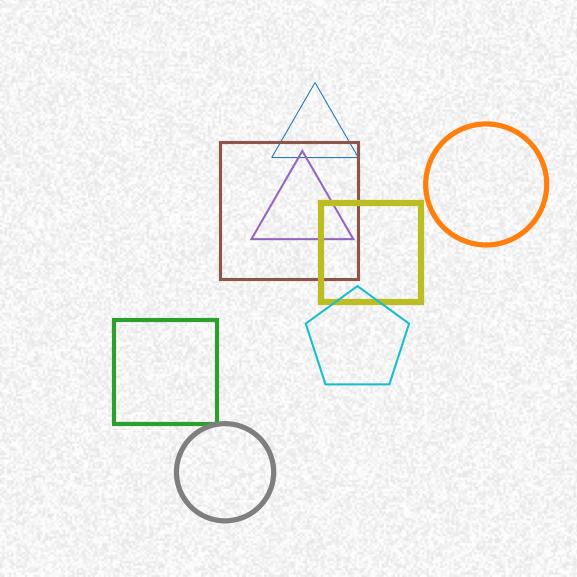[{"shape": "triangle", "thickness": 0.5, "radius": 0.43, "center": [0.546, 0.77]}, {"shape": "circle", "thickness": 2.5, "radius": 0.52, "center": [0.842, 0.68]}, {"shape": "square", "thickness": 2, "radius": 0.45, "center": [0.286, 0.355]}, {"shape": "triangle", "thickness": 1, "radius": 0.51, "center": [0.524, 0.636]}, {"shape": "square", "thickness": 1.5, "radius": 0.6, "center": [0.501, 0.634]}, {"shape": "circle", "thickness": 2.5, "radius": 0.42, "center": [0.39, 0.181]}, {"shape": "square", "thickness": 3, "radius": 0.43, "center": [0.642, 0.562]}, {"shape": "pentagon", "thickness": 1, "radius": 0.47, "center": [0.619, 0.41]}]